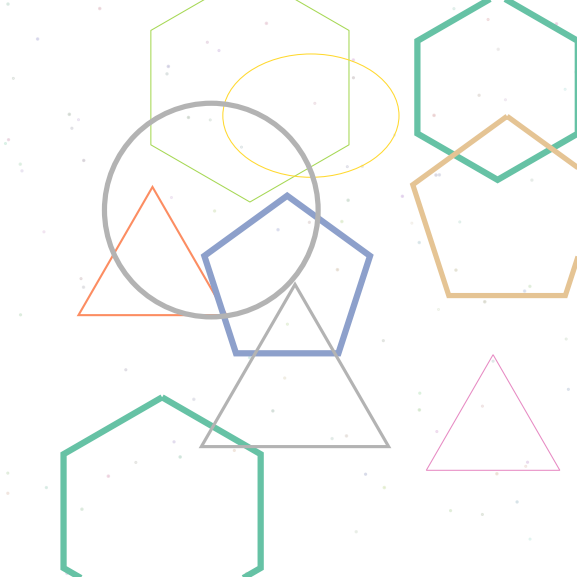[{"shape": "hexagon", "thickness": 3, "radius": 0.99, "center": [0.281, 0.114]}, {"shape": "hexagon", "thickness": 3, "radius": 0.8, "center": [0.862, 0.848]}, {"shape": "triangle", "thickness": 1, "radius": 0.74, "center": [0.264, 0.527]}, {"shape": "pentagon", "thickness": 3, "radius": 0.75, "center": [0.497, 0.509]}, {"shape": "triangle", "thickness": 0.5, "radius": 0.67, "center": [0.854, 0.251]}, {"shape": "hexagon", "thickness": 0.5, "radius": 0.99, "center": [0.433, 0.847]}, {"shape": "oval", "thickness": 0.5, "radius": 0.76, "center": [0.538, 0.799]}, {"shape": "pentagon", "thickness": 2.5, "radius": 0.86, "center": [0.878, 0.626]}, {"shape": "triangle", "thickness": 1.5, "radius": 0.94, "center": [0.511, 0.319]}, {"shape": "circle", "thickness": 2.5, "radius": 0.92, "center": [0.366, 0.635]}]